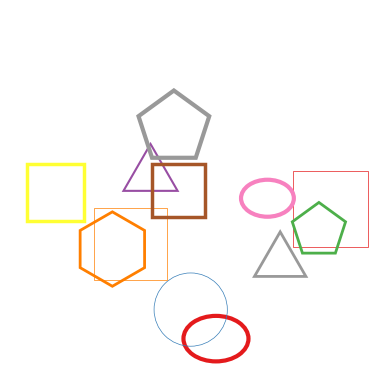[{"shape": "square", "thickness": 0.5, "radius": 0.49, "center": [0.859, 0.457]}, {"shape": "oval", "thickness": 3, "radius": 0.42, "center": [0.561, 0.12]}, {"shape": "circle", "thickness": 0.5, "radius": 0.48, "center": [0.495, 0.196]}, {"shape": "pentagon", "thickness": 2, "radius": 0.36, "center": [0.828, 0.401]}, {"shape": "triangle", "thickness": 1.5, "radius": 0.41, "center": [0.391, 0.545]}, {"shape": "square", "thickness": 0.5, "radius": 0.47, "center": [0.339, 0.367]}, {"shape": "hexagon", "thickness": 2, "radius": 0.48, "center": [0.292, 0.353]}, {"shape": "square", "thickness": 2.5, "radius": 0.37, "center": [0.145, 0.5]}, {"shape": "square", "thickness": 2.5, "radius": 0.34, "center": [0.463, 0.505]}, {"shape": "oval", "thickness": 3, "radius": 0.34, "center": [0.695, 0.485]}, {"shape": "triangle", "thickness": 2, "radius": 0.39, "center": [0.728, 0.321]}, {"shape": "pentagon", "thickness": 3, "radius": 0.48, "center": [0.452, 0.668]}]